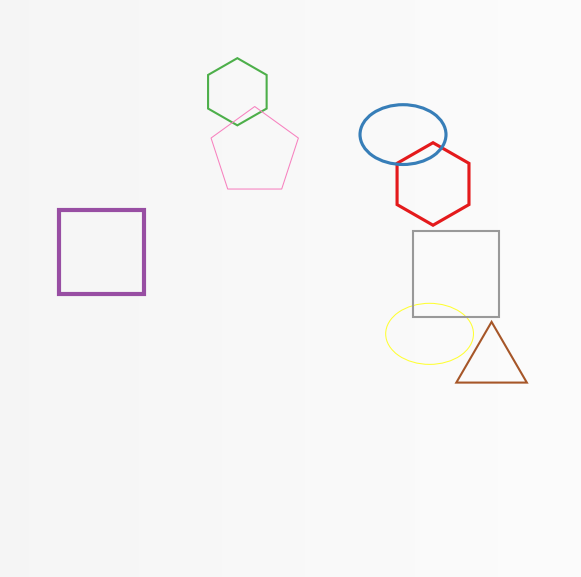[{"shape": "hexagon", "thickness": 1.5, "radius": 0.36, "center": [0.745, 0.681]}, {"shape": "oval", "thickness": 1.5, "radius": 0.37, "center": [0.693, 0.766]}, {"shape": "hexagon", "thickness": 1, "radius": 0.29, "center": [0.408, 0.84]}, {"shape": "square", "thickness": 2, "radius": 0.37, "center": [0.174, 0.563]}, {"shape": "oval", "thickness": 0.5, "radius": 0.38, "center": [0.739, 0.421]}, {"shape": "triangle", "thickness": 1, "radius": 0.35, "center": [0.846, 0.372]}, {"shape": "pentagon", "thickness": 0.5, "radius": 0.39, "center": [0.438, 0.736]}, {"shape": "square", "thickness": 1, "radius": 0.37, "center": [0.785, 0.525]}]